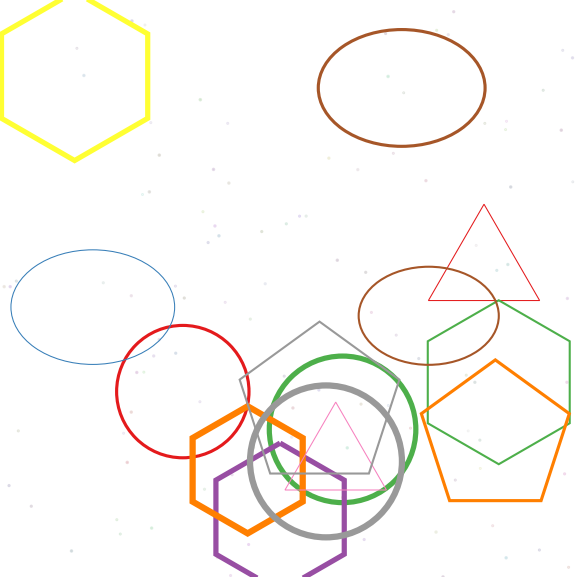[{"shape": "triangle", "thickness": 0.5, "radius": 0.56, "center": [0.838, 0.534]}, {"shape": "circle", "thickness": 1.5, "radius": 0.57, "center": [0.317, 0.321]}, {"shape": "oval", "thickness": 0.5, "radius": 0.71, "center": [0.161, 0.467]}, {"shape": "hexagon", "thickness": 1, "radius": 0.71, "center": [0.864, 0.337]}, {"shape": "circle", "thickness": 2.5, "radius": 0.63, "center": [0.593, 0.256]}, {"shape": "hexagon", "thickness": 2.5, "radius": 0.64, "center": [0.485, 0.104]}, {"shape": "pentagon", "thickness": 1.5, "radius": 0.67, "center": [0.858, 0.241]}, {"shape": "hexagon", "thickness": 3, "radius": 0.55, "center": [0.429, 0.186]}, {"shape": "hexagon", "thickness": 2.5, "radius": 0.73, "center": [0.129, 0.867]}, {"shape": "oval", "thickness": 1, "radius": 0.61, "center": [0.742, 0.452]}, {"shape": "oval", "thickness": 1.5, "radius": 0.72, "center": [0.696, 0.847]}, {"shape": "triangle", "thickness": 0.5, "radius": 0.51, "center": [0.581, 0.201]}, {"shape": "pentagon", "thickness": 1, "radius": 0.73, "center": [0.553, 0.297]}, {"shape": "circle", "thickness": 3, "radius": 0.66, "center": [0.564, 0.2]}]